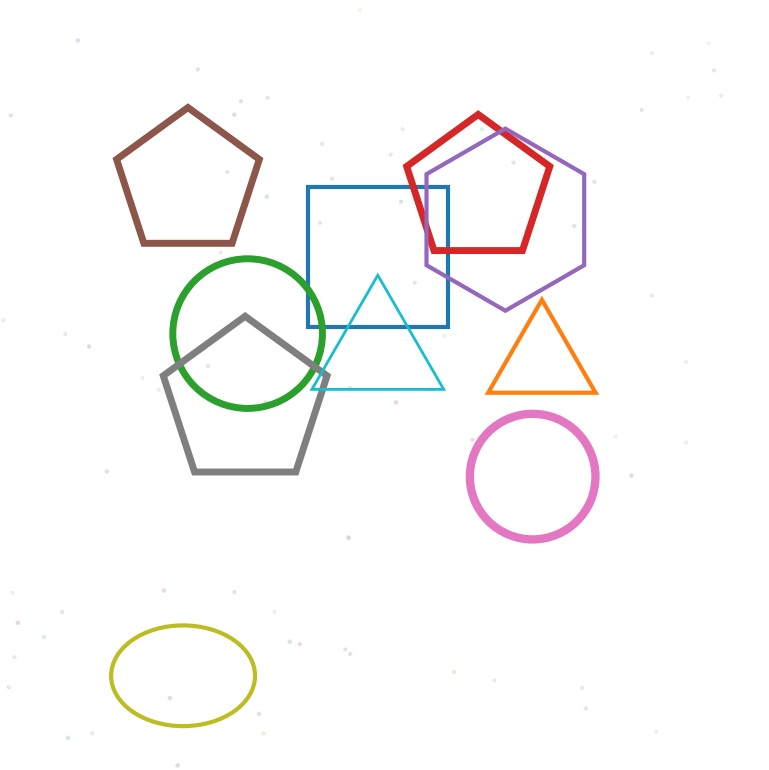[{"shape": "square", "thickness": 1.5, "radius": 0.46, "center": [0.49, 0.667]}, {"shape": "triangle", "thickness": 1.5, "radius": 0.4, "center": [0.704, 0.53]}, {"shape": "circle", "thickness": 2.5, "radius": 0.49, "center": [0.322, 0.567]}, {"shape": "pentagon", "thickness": 2.5, "radius": 0.49, "center": [0.621, 0.754]}, {"shape": "hexagon", "thickness": 1.5, "radius": 0.59, "center": [0.656, 0.715]}, {"shape": "pentagon", "thickness": 2.5, "radius": 0.49, "center": [0.244, 0.763]}, {"shape": "circle", "thickness": 3, "radius": 0.41, "center": [0.692, 0.381]}, {"shape": "pentagon", "thickness": 2.5, "radius": 0.56, "center": [0.318, 0.477]}, {"shape": "oval", "thickness": 1.5, "radius": 0.47, "center": [0.238, 0.122]}, {"shape": "triangle", "thickness": 1, "radius": 0.49, "center": [0.491, 0.544]}]